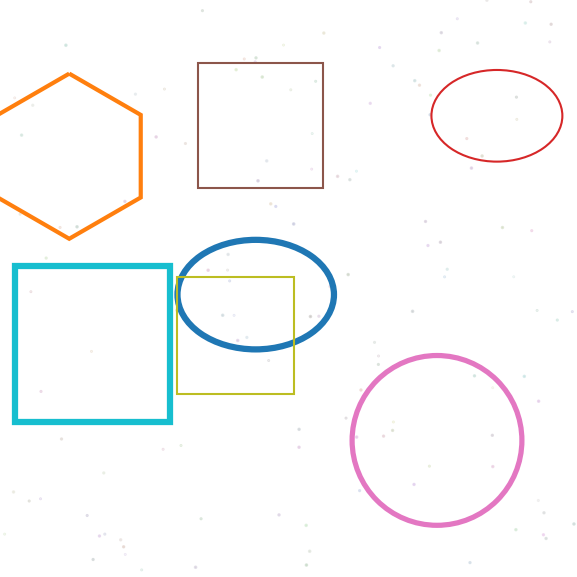[{"shape": "oval", "thickness": 3, "radius": 0.68, "center": [0.443, 0.489]}, {"shape": "hexagon", "thickness": 2, "radius": 0.71, "center": [0.12, 0.729]}, {"shape": "oval", "thickness": 1, "radius": 0.57, "center": [0.86, 0.799]}, {"shape": "square", "thickness": 1, "radius": 0.54, "center": [0.451, 0.782]}, {"shape": "circle", "thickness": 2.5, "radius": 0.74, "center": [0.757, 0.237]}, {"shape": "square", "thickness": 1, "radius": 0.51, "center": [0.407, 0.419]}, {"shape": "square", "thickness": 3, "radius": 0.67, "center": [0.16, 0.404]}]